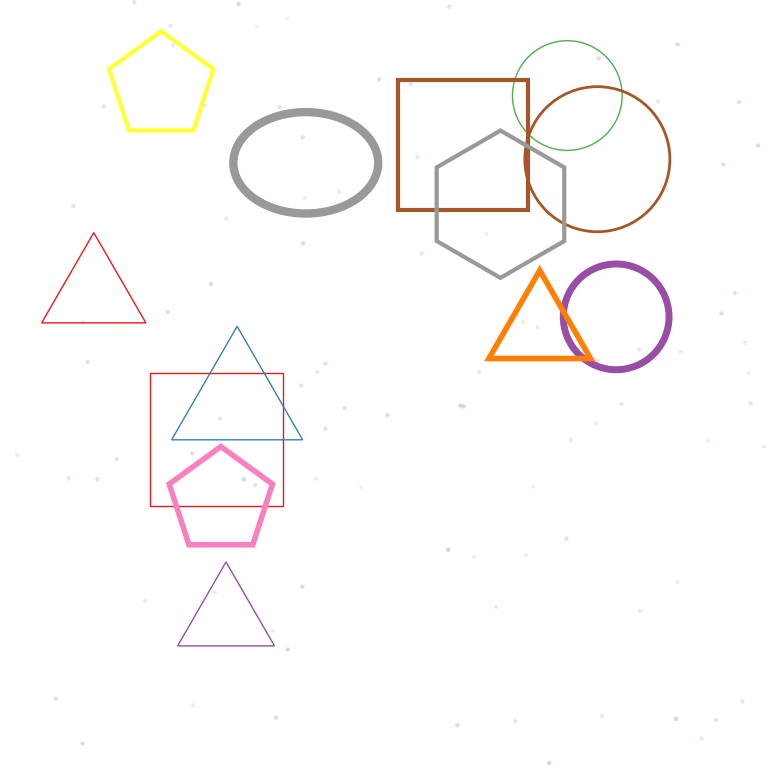[{"shape": "triangle", "thickness": 0.5, "radius": 0.39, "center": [0.122, 0.62]}, {"shape": "square", "thickness": 0.5, "radius": 0.43, "center": [0.281, 0.429]}, {"shape": "triangle", "thickness": 0.5, "radius": 0.49, "center": [0.308, 0.478]}, {"shape": "circle", "thickness": 0.5, "radius": 0.36, "center": [0.737, 0.876]}, {"shape": "triangle", "thickness": 0.5, "radius": 0.36, "center": [0.294, 0.197]}, {"shape": "circle", "thickness": 2.5, "radius": 0.34, "center": [0.8, 0.589]}, {"shape": "triangle", "thickness": 2, "radius": 0.38, "center": [0.701, 0.573]}, {"shape": "pentagon", "thickness": 1.5, "radius": 0.36, "center": [0.209, 0.888]}, {"shape": "square", "thickness": 1.5, "radius": 0.42, "center": [0.602, 0.812]}, {"shape": "circle", "thickness": 1, "radius": 0.47, "center": [0.776, 0.793]}, {"shape": "pentagon", "thickness": 2, "radius": 0.35, "center": [0.287, 0.35]}, {"shape": "hexagon", "thickness": 1.5, "radius": 0.48, "center": [0.65, 0.735]}, {"shape": "oval", "thickness": 3, "radius": 0.47, "center": [0.397, 0.789]}]